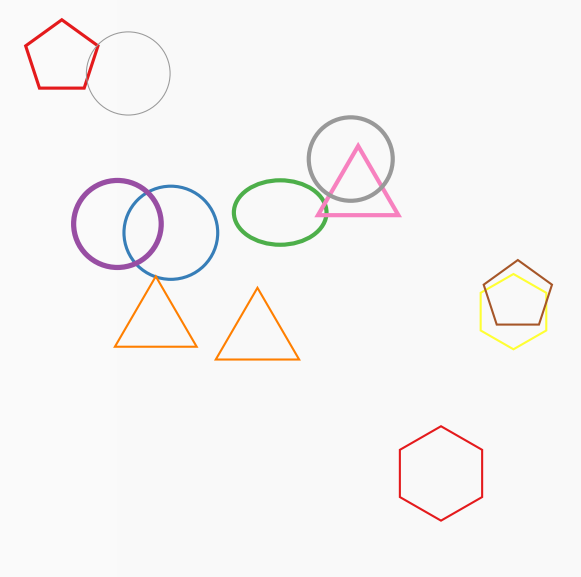[{"shape": "hexagon", "thickness": 1, "radius": 0.41, "center": [0.759, 0.179]}, {"shape": "pentagon", "thickness": 1.5, "radius": 0.33, "center": [0.106, 0.899]}, {"shape": "circle", "thickness": 1.5, "radius": 0.4, "center": [0.294, 0.596]}, {"shape": "oval", "thickness": 2, "radius": 0.4, "center": [0.482, 0.631]}, {"shape": "circle", "thickness": 2.5, "radius": 0.38, "center": [0.202, 0.611]}, {"shape": "triangle", "thickness": 1, "radius": 0.41, "center": [0.443, 0.418]}, {"shape": "triangle", "thickness": 1, "radius": 0.41, "center": [0.268, 0.439]}, {"shape": "hexagon", "thickness": 1, "radius": 0.33, "center": [0.883, 0.459]}, {"shape": "pentagon", "thickness": 1, "radius": 0.31, "center": [0.891, 0.487]}, {"shape": "triangle", "thickness": 2, "radius": 0.4, "center": [0.616, 0.666]}, {"shape": "circle", "thickness": 0.5, "radius": 0.36, "center": [0.221, 0.872]}, {"shape": "circle", "thickness": 2, "radius": 0.36, "center": [0.603, 0.724]}]